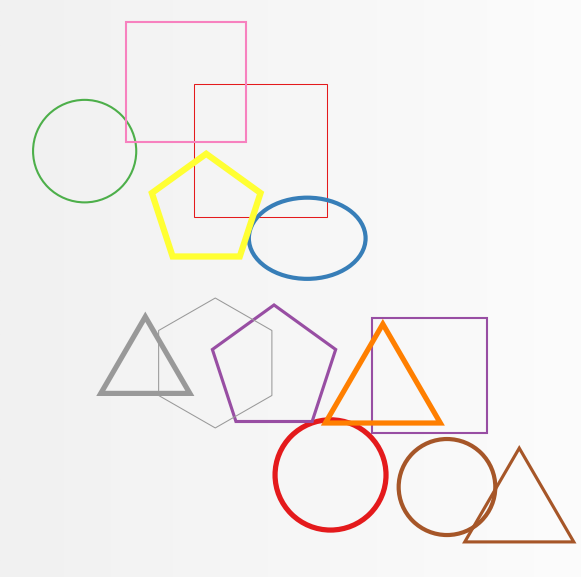[{"shape": "square", "thickness": 0.5, "radius": 0.57, "center": [0.448, 0.739]}, {"shape": "circle", "thickness": 2.5, "radius": 0.48, "center": [0.569, 0.177]}, {"shape": "oval", "thickness": 2, "radius": 0.5, "center": [0.529, 0.587]}, {"shape": "circle", "thickness": 1, "radius": 0.44, "center": [0.146, 0.737]}, {"shape": "pentagon", "thickness": 1.5, "radius": 0.56, "center": [0.471, 0.36]}, {"shape": "square", "thickness": 1, "radius": 0.5, "center": [0.739, 0.349]}, {"shape": "triangle", "thickness": 2.5, "radius": 0.57, "center": [0.659, 0.324]}, {"shape": "pentagon", "thickness": 3, "radius": 0.49, "center": [0.355, 0.635]}, {"shape": "circle", "thickness": 2, "radius": 0.42, "center": [0.769, 0.156]}, {"shape": "triangle", "thickness": 1.5, "radius": 0.54, "center": [0.893, 0.115]}, {"shape": "square", "thickness": 1, "radius": 0.52, "center": [0.32, 0.857]}, {"shape": "triangle", "thickness": 2.5, "radius": 0.44, "center": [0.25, 0.362]}, {"shape": "hexagon", "thickness": 0.5, "radius": 0.56, "center": [0.37, 0.371]}]